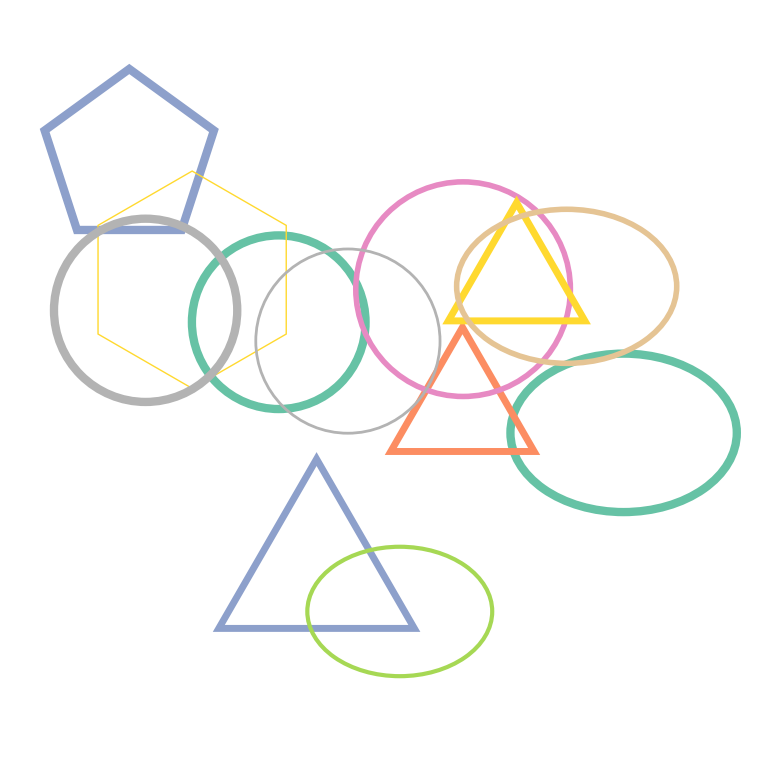[{"shape": "circle", "thickness": 3, "radius": 0.56, "center": [0.362, 0.582]}, {"shape": "oval", "thickness": 3, "radius": 0.73, "center": [0.81, 0.438]}, {"shape": "triangle", "thickness": 2.5, "radius": 0.54, "center": [0.601, 0.467]}, {"shape": "pentagon", "thickness": 3, "radius": 0.58, "center": [0.168, 0.795]}, {"shape": "triangle", "thickness": 2.5, "radius": 0.73, "center": [0.411, 0.257]}, {"shape": "circle", "thickness": 2, "radius": 0.7, "center": [0.601, 0.624]}, {"shape": "oval", "thickness": 1.5, "radius": 0.6, "center": [0.519, 0.206]}, {"shape": "hexagon", "thickness": 0.5, "radius": 0.71, "center": [0.25, 0.637]}, {"shape": "triangle", "thickness": 2.5, "radius": 0.51, "center": [0.671, 0.634]}, {"shape": "oval", "thickness": 2, "radius": 0.71, "center": [0.736, 0.628]}, {"shape": "circle", "thickness": 1, "radius": 0.6, "center": [0.452, 0.557]}, {"shape": "circle", "thickness": 3, "radius": 0.6, "center": [0.189, 0.597]}]